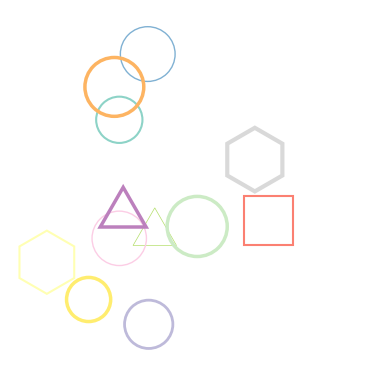[{"shape": "circle", "thickness": 1.5, "radius": 0.3, "center": [0.31, 0.689]}, {"shape": "hexagon", "thickness": 1.5, "radius": 0.41, "center": [0.122, 0.319]}, {"shape": "circle", "thickness": 2, "radius": 0.31, "center": [0.386, 0.158]}, {"shape": "square", "thickness": 1.5, "radius": 0.32, "center": [0.698, 0.427]}, {"shape": "circle", "thickness": 1, "radius": 0.36, "center": [0.384, 0.86]}, {"shape": "circle", "thickness": 2.5, "radius": 0.38, "center": [0.297, 0.774]}, {"shape": "triangle", "thickness": 0.5, "radius": 0.33, "center": [0.402, 0.395]}, {"shape": "circle", "thickness": 1, "radius": 0.35, "center": [0.31, 0.381]}, {"shape": "hexagon", "thickness": 3, "radius": 0.41, "center": [0.662, 0.585]}, {"shape": "triangle", "thickness": 2.5, "radius": 0.34, "center": [0.32, 0.445]}, {"shape": "circle", "thickness": 2.5, "radius": 0.39, "center": [0.512, 0.412]}, {"shape": "circle", "thickness": 2.5, "radius": 0.29, "center": [0.23, 0.222]}]